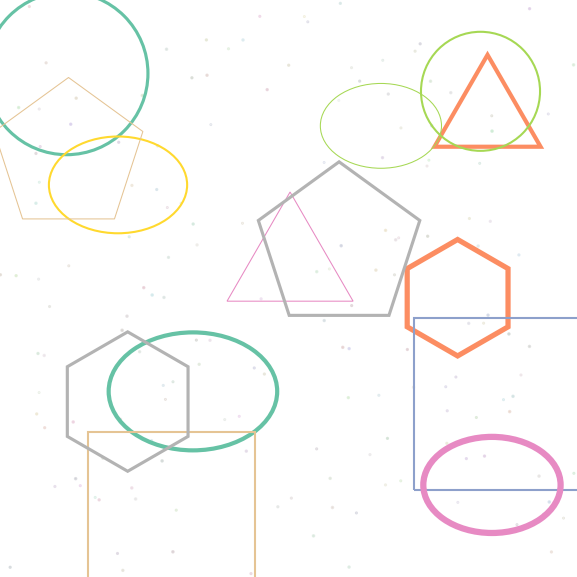[{"shape": "circle", "thickness": 1.5, "radius": 0.7, "center": [0.115, 0.872]}, {"shape": "oval", "thickness": 2, "radius": 0.73, "center": [0.334, 0.321]}, {"shape": "triangle", "thickness": 2, "radius": 0.53, "center": [0.844, 0.798]}, {"shape": "hexagon", "thickness": 2.5, "radius": 0.5, "center": [0.792, 0.484]}, {"shape": "square", "thickness": 1, "radius": 0.74, "center": [0.866, 0.299]}, {"shape": "oval", "thickness": 3, "radius": 0.59, "center": [0.852, 0.159]}, {"shape": "triangle", "thickness": 0.5, "radius": 0.63, "center": [0.502, 0.541]}, {"shape": "oval", "thickness": 0.5, "radius": 0.52, "center": [0.66, 0.781]}, {"shape": "circle", "thickness": 1, "radius": 0.52, "center": [0.832, 0.841]}, {"shape": "oval", "thickness": 1, "radius": 0.6, "center": [0.204, 0.679]}, {"shape": "square", "thickness": 1, "radius": 0.72, "center": [0.296, 0.105]}, {"shape": "pentagon", "thickness": 0.5, "radius": 0.68, "center": [0.119, 0.73]}, {"shape": "pentagon", "thickness": 1.5, "radius": 0.73, "center": [0.587, 0.572]}, {"shape": "hexagon", "thickness": 1.5, "radius": 0.6, "center": [0.221, 0.304]}]